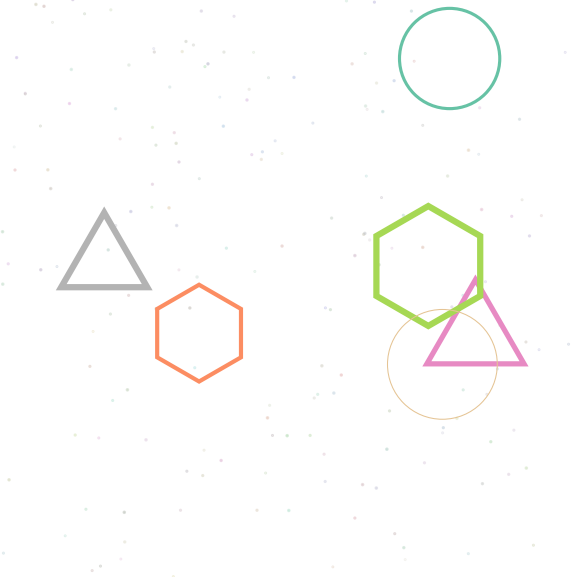[{"shape": "circle", "thickness": 1.5, "radius": 0.43, "center": [0.779, 0.898]}, {"shape": "hexagon", "thickness": 2, "radius": 0.42, "center": [0.345, 0.422]}, {"shape": "triangle", "thickness": 2.5, "radius": 0.49, "center": [0.823, 0.418]}, {"shape": "hexagon", "thickness": 3, "radius": 0.52, "center": [0.742, 0.539]}, {"shape": "circle", "thickness": 0.5, "radius": 0.48, "center": [0.766, 0.368]}, {"shape": "triangle", "thickness": 3, "radius": 0.43, "center": [0.18, 0.545]}]